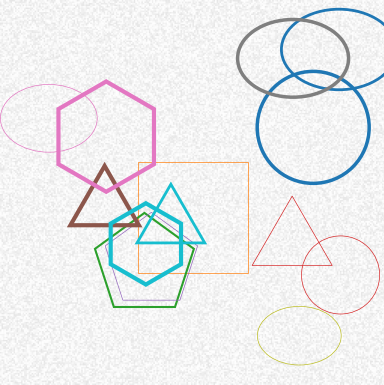[{"shape": "circle", "thickness": 2.5, "radius": 0.73, "center": [0.813, 0.669]}, {"shape": "oval", "thickness": 2, "radius": 0.75, "center": [0.88, 0.871]}, {"shape": "square", "thickness": 0.5, "radius": 0.72, "center": [0.501, 0.436]}, {"shape": "pentagon", "thickness": 1.5, "radius": 0.68, "center": [0.375, 0.312]}, {"shape": "triangle", "thickness": 0.5, "radius": 0.6, "center": [0.759, 0.37]}, {"shape": "circle", "thickness": 0.5, "radius": 0.51, "center": [0.885, 0.286]}, {"shape": "pentagon", "thickness": 0.5, "radius": 0.63, "center": [0.393, 0.322]}, {"shape": "triangle", "thickness": 3, "radius": 0.51, "center": [0.272, 0.466]}, {"shape": "oval", "thickness": 0.5, "radius": 0.63, "center": [0.127, 0.693]}, {"shape": "hexagon", "thickness": 3, "radius": 0.72, "center": [0.276, 0.645]}, {"shape": "oval", "thickness": 2.5, "radius": 0.72, "center": [0.761, 0.848]}, {"shape": "oval", "thickness": 0.5, "radius": 0.54, "center": [0.777, 0.128]}, {"shape": "triangle", "thickness": 2, "radius": 0.51, "center": [0.444, 0.42]}, {"shape": "hexagon", "thickness": 3, "radius": 0.53, "center": [0.379, 0.367]}]